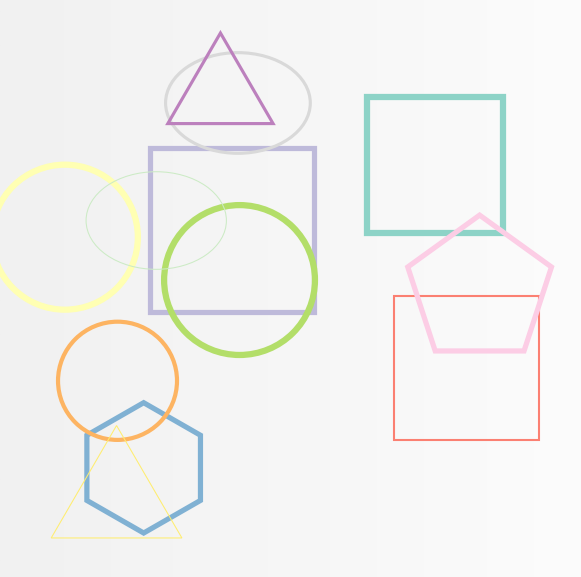[{"shape": "square", "thickness": 3, "radius": 0.59, "center": [0.748, 0.713]}, {"shape": "circle", "thickness": 3, "radius": 0.63, "center": [0.112, 0.588]}, {"shape": "square", "thickness": 2.5, "radius": 0.71, "center": [0.399, 0.601]}, {"shape": "square", "thickness": 1, "radius": 0.62, "center": [0.803, 0.362]}, {"shape": "hexagon", "thickness": 2.5, "radius": 0.56, "center": [0.247, 0.189]}, {"shape": "circle", "thickness": 2, "radius": 0.51, "center": [0.202, 0.34]}, {"shape": "circle", "thickness": 3, "radius": 0.65, "center": [0.412, 0.514]}, {"shape": "pentagon", "thickness": 2.5, "radius": 0.65, "center": [0.825, 0.497]}, {"shape": "oval", "thickness": 1.5, "radius": 0.62, "center": [0.409, 0.821]}, {"shape": "triangle", "thickness": 1.5, "radius": 0.52, "center": [0.379, 0.837]}, {"shape": "oval", "thickness": 0.5, "radius": 0.6, "center": [0.269, 0.617]}, {"shape": "triangle", "thickness": 0.5, "radius": 0.65, "center": [0.201, 0.133]}]